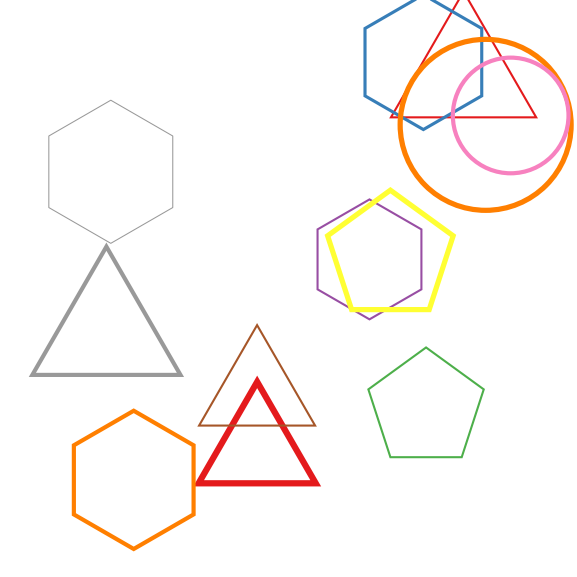[{"shape": "triangle", "thickness": 3, "radius": 0.59, "center": [0.445, 0.221]}, {"shape": "triangle", "thickness": 1, "radius": 0.73, "center": [0.803, 0.869]}, {"shape": "hexagon", "thickness": 1.5, "radius": 0.58, "center": [0.733, 0.892]}, {"shape": "pentagon", "thickness": 1, "radius": 0.53, "center": [0.738, 0.292]}, {"shape": "hexagon", "thickness": 1, "radius": 0.52, "center": [0.64, 0.55]}, {"shape": "hexagon", "thickness": 2, "radius": 0.6, "center": [0.232, 0.168]}, {"shape": "circle", "thickness": 2.5, "radius": 0.74, "center": [0.841, 0.783]}, {"shape": "pentagon", "thickness": 2.5, "radius": 0.57, "center": [0.676, 0.556]}, {"shape": "triangle", "thickness": 1, "radius": 0.58, "center": [0.445, 0.32]}, {"shape": "circle", "thickness": 2, "radius": 0.5, "center": [0.884, 0.799]}, {"shape": "triangle", "thickness": 2, "radius": 0.74, "center": [0.184, 0.424]}, {"shape": "hexagon", "thickness": 0.5, "radius": 0.62, "center": [0.192, 0.702]}]